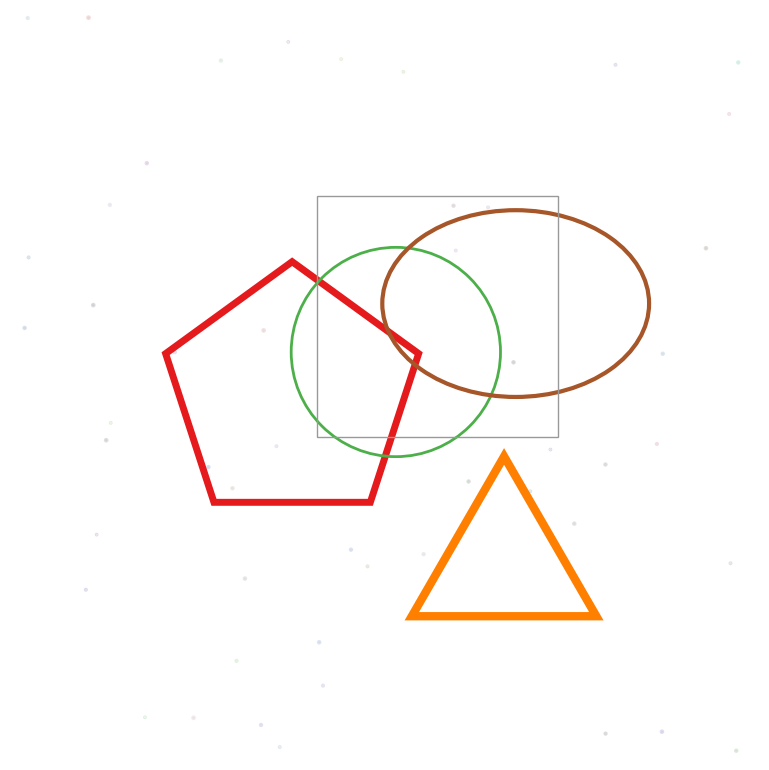[{"shape": "pentagon", "thickness": 2.5, "radius": 0.86, "center": [0.379, 0.487]}, {"shape": "circle", "thickness": 1, "radius": 0.68, "center": [0.514, 0.543]}, {"shape": "triangle", "thickness": 3, "radius": 0.69, "center": [0.655, 0.269]}, {"shape": "oval", "thickness": 1.5, "radius": 0.87, "center": [0.67, 0.606]}, {"shape": "square", "thickness": 0.5, "radius": 0.78, "center": [0.568, 0.589]}]